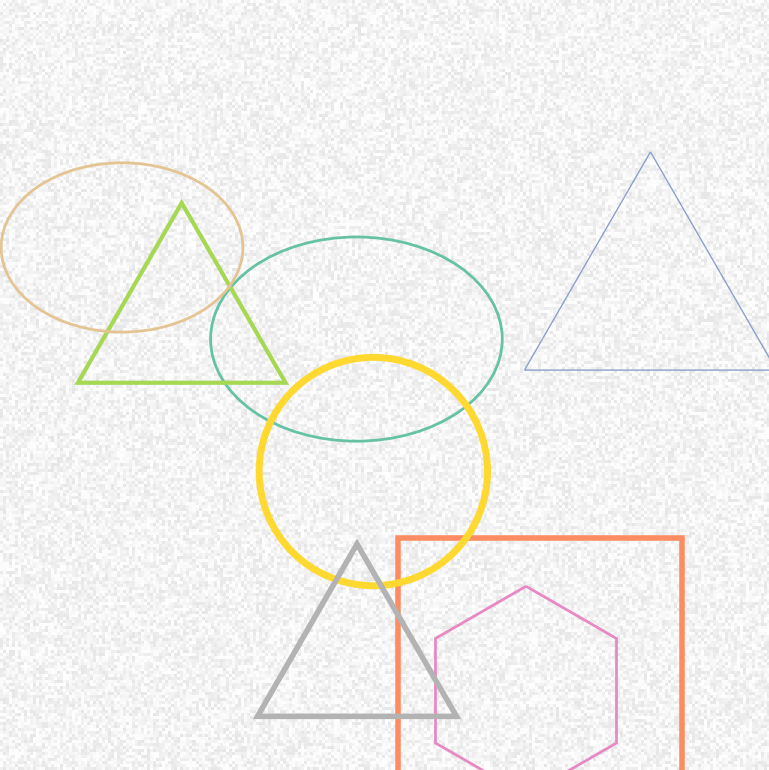[{"shape": "oval", "thickness": 1, "radius": 0.95, "center": [0.463, 0.56]}, {"shape": "square", "thickness": 2, "radius": 0.92, "center": [0.701, 0.117]}, {"shape": "triangle", "thickness": 0.5, "radius": 0.94, "center": [0.845, 0.614]}, {"shape": "hexagon", "thickness": 1, "radius": 0.68, "center": [0.683, 0.103]}, {"shape": "triangle", "thickness": 1.5, "radius": 0.78, "center": [0.236, 0.581]}, {"shape": "circle", "thickness": 2.5, "radius": 0.74, "center": [0.485, 0.388]}, {"shape": "oval", "thickness": 1, "radius": 0.79, "center": [0.158, 0.679]}, {"shape": "triangle", "thickness": 2, "radius": 0.75, "center": [0.464, 0.144]}]